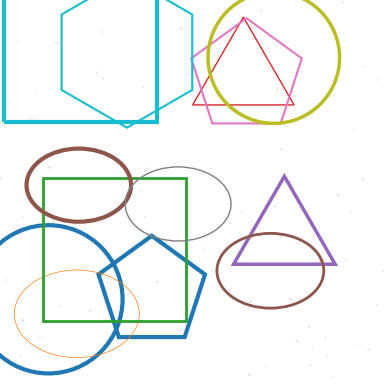[{"shape": "pentagon", "thickness": 3, "radius": 0.73, "center": [0.394, 0.242]}, {"shape": "circle", "thickness": 3, "radius": 0.96, "center": [0.126, 0.223]}, {"shape": "oval", "thickness": 0.5, "radius": 0.81, "center": [0.199, 0.185]}, {"shape": "square", "thickness": 2, "radius": 0.93, "center": [0.297, 0.353]}, {"shape": "triangle", "thickness": 1, "radius": 0.76, "center": [0.632, 0.804]}, {"shape": "triangle", "thickness": 2.5, "radius": 0.76, "center": [0.739, 0.39]}, {"shape": "oval", "thickness": 3, "radius": 0.68, "center": [0.205, 0.519]}, {"shape": "oval", "thickness": 2, "radius": 0.69, "center": [0.702, 0.297]}, {"shape": "pentagon", "thickness": 1.5, "radius": 0.76, "center": [0.64, 0.802]}, {"shape": "oval", "thickness": 1, "radius": 0.69, "center": [0.463, 0.47]}, {"shape": "circle", "thickness": 2.5, "radius": 0.85, "center": [0.711, 0.85]}, {"shape": "square", "thickness": 3, "radius": 1.0, "center": [0.209, 0.882]}, {"shape": "hexagon", "thickness": 1.5, "radius": 0.98, "center": [0.33, 0.864]}]